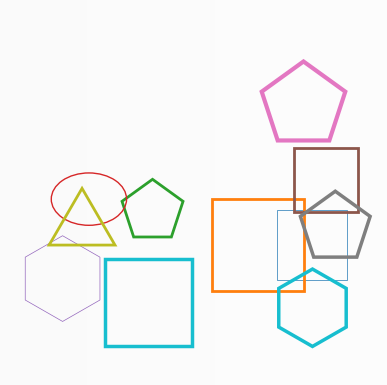[{"shape": "square", "thickness": 0.5, "radius": 0.46, "center": [0.805, 0.364]}, {"shape": "square", "thickness": 2, "radius": 0.6, "center": [0.666, 0.363]}, {"shape": "pentagon", "thickness": 2, "radius": 0.41, "center": [0.394, 0.451]}, {"shape": "oval", "thickness": 1, "radius": 0.49, "center": [0.229, 0.483]}, {"shape": "hexagon", "thickness": 0.5, "radius": 0.56, "center": [0.162, 0.276]}, {"shape": "square", "thickness": 2, "radius": 0.42, "center": [0.841, 0.531]}, {"shape": "pentagon", "thickness": 3, "radius": 0.57, "center": [0.783, 0.727]}, {"shape": "pentagon", "thickness": 2.5, "radius": 0.47, "center": [0.865, 0.409]}, {"shape": "triangle", "thickness": 2, "radius": 0.49, "center": [0.212, 0.413]}, {"shape": "hexagon", "thickness": 2.5, "radius": 0.5, "center": [0.806, 0.201]}, {"shape": "square", "thickness": 2.5, "radius": 0.56, "center": [0.384, 0.214]}]